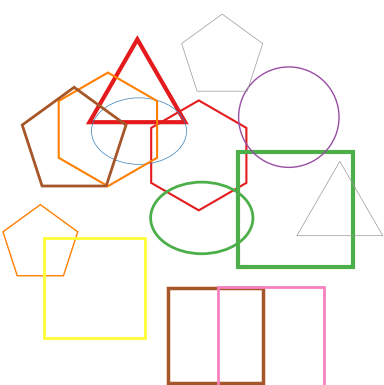[{"shape": "triangle", "thickness": 3, "radius": 0.72, "center": [0.357, 0.754]}, {"shape": "hexagon", "thickness": 1.5, "radius": 0.71, "center": [0.516, 0.596]}, {"shape": "oval", "thickness": 0.5, "radius": 0.62, "center": [0.361, 0.66]}, {"shape": "square", "thickness": 3, "radius": 0.74, "center": [0.768, 0.455]}, {"shape": "oval", "thickness": 2, "radius": 0.66, "center": [0.524, 0.434]}, {"shape": "circle", "thickness": 1, "radius": 0.65, "center": [0.75, 0.696]}, {"shape": "pentagon", "thickness": 1, "radius": 0.51, "center": [0.105, 0.366]}, {"shape": "hexagon", "thickness": 1.5, "radius": 0.74, "center": [0.28, 0.664]}, {"shape": "square", "thickness": 2, "radius": 0.65, "center": [0.245, 0.251]}, {"shape": "square", "thickness": 2.5, "radius": 0.62, "center": [0.559, 0.13]}, {"shape": "pentagon", "thickness": 2, "radius": 0.71, "center": [0.193, 0.632]}, {"shape": "square", "thickness": 2, "radius": 0.68, "center": [0.704, 0.119]}, {"shape": "triangle", "thickness": 0.5, "radius": 0.64, "center": [0.883, 0.452]}, {"shape": "pentagon", "thickness": 0.5, "radius": 0.55, "center": [0.577, 0.853]}]